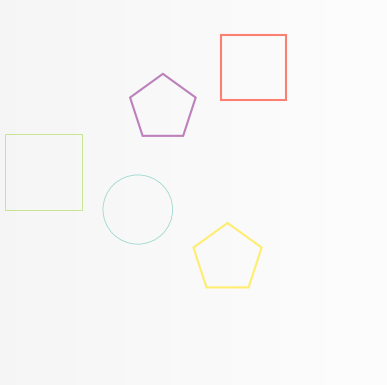[{"shape": "circle", "thickness": 0.5, "radius": 0.45, "center": [0.356, 0.456]}, {"shape": "square", "thickness": 1.5, "radius": 0.42, "center": [0.654, 0.824]}, {"shape": "square", "thickness": 0.5, "radius": 0.49, "center": [0.112, 0.552]}, {"shape": "pentagon", "thickness": 1.5, "radius": 0.45, "center": [0.42, 0.719]}, {"shape": "pentagon", "thickness": 1.5, "radius": 0.46, "center": [0.587, 0.328]}]